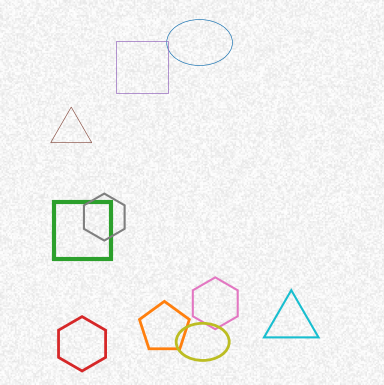[{"shape": "oval", "thickness": 0.5, "radius": 0.43, "center": [0.518, 0.89]}, {"shape": "pentagon", "thickness": 2, "radius": 0.34, "center": [0.427, 0.149]}, {"shape": "square", "thickness": 3, "radius": 0.37, "center": [0.215, 0.402]}, {"shape": "hexagon", "thickness": 2, "radius": 0.35, "center": [0.213, 0.107]}, {"shape": "square", "thickness": 0.5, "radius": 0.34, "center": [0.369, 0.825]}, {"shape": "triangle", "thickness": 0.5, "radius": 0.31, "center": [0.185, 0.66]}, {"shape": "hexagon", "thickness": 1.5, "radius": 0.34, "center": [0.559, 0.212]}, {"shape": "hexagon", "thickness": 1.5, "radius": 0.31, "center": [0.271, 0.436]}, {"shape": "oval", "thickness": 2, "radius": 0.34, "center": [0.527, 0.112]}, {"shape": "triangle", "thickness": 1.5, "radius": 0.41, "center": [0.757, 0.165]}]